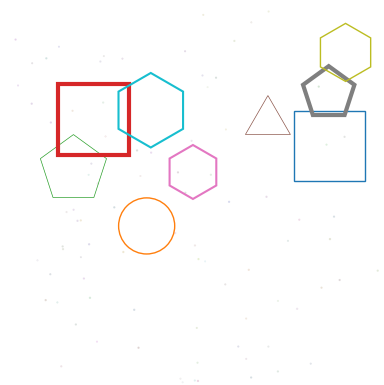[{"shape": "square", "thickness": 1, "radius": 0.46, "center": [0.856, 0.621]}, {"shape": "circle", "thickness": 1, "radius": 0.36, "center": [0.381, 0.413]}, {"shape": "pentagon", "thickness": 0.5, "radius": 0.45, "center": [0.191, 0.56]}, {"shape": "square", "thickness": 3, "radius": 0.46, "center": [0.242, 0.689]}, {"shape": "triangle", "thickness": 0.5, "radius": 0.34, "center": [0.696, 0.684]}, {"shape": "hexagon", "thickness": 1.5, "radius": 0.35, "center": [0.501, 0.553]}, {"shape": "pentagon", "thickness": 3, "radius": 0.35, "center": [0.854, 0.758]}, {"shape": "hexagon", "thickness": 1, "radius": 0.38, "center": [0.898, 0.864]}, {"shape": "hexagon", "thickness": 1.5, "radius": 0.48, "center": [0.392, 0.714]}]